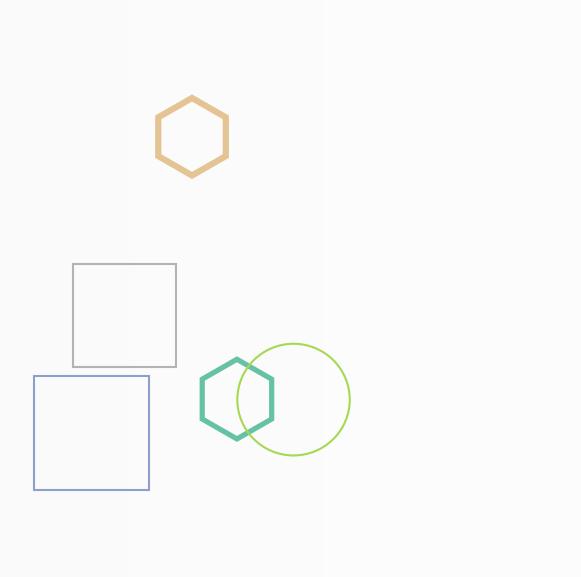[{"shape": "hexagon", "thickness": 2.5, "radius": 0.34, "center": [0.408, 0.308]}, {"shape": "square", "thickness": 1, "radius": 0.49, "center": [0.157, 0.249]}, {"shape": "circle", "thickness": 1, "radius": 0.48, "center": [0.505, 0.307]}, {"shape": "hexagon", "thickness": 3, "radius": 0.34, "center": [0.33, 0.762]}, {"shape": "square", "thickness": 1, "radius": 0.45, "center": [0.214, 0.453]}]